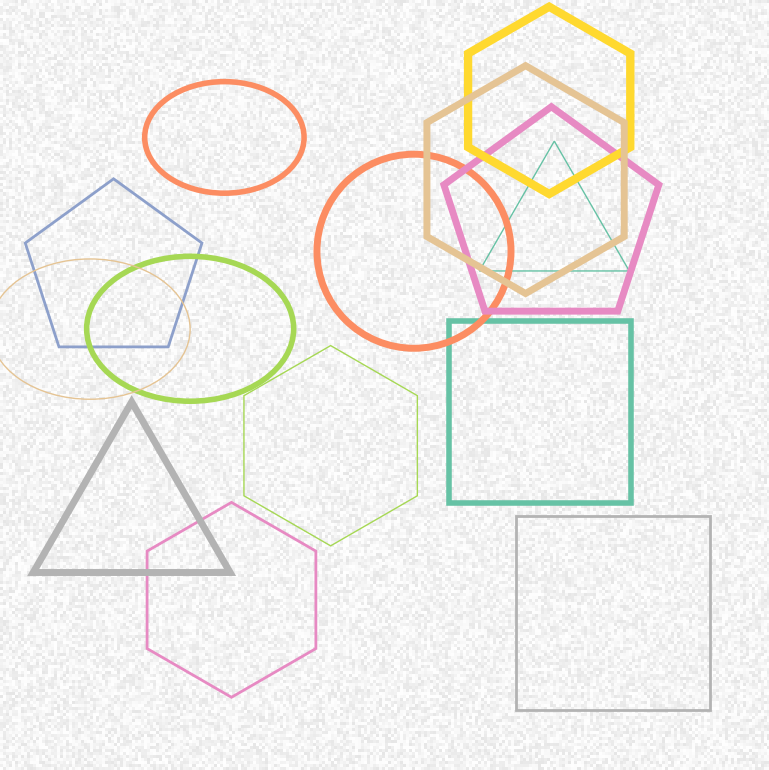[{"shape": "square", "thickness": 2, "radius": 0.59, "center": [0.702, 0.465]}, {"shape": "triangle", "thickness": 0.5, "radius": 0.56, "center": [0.72, 0.704]}, {"shape": "circle", "thickness": 2.5, "radius": 0.63, "center": [0.538, 0.674]}, {"shape": "oval", "thickness": 2, "radius": 0.52, "center": [0.291, 0.822]}, {"shape": "pentagon", "thickness": 1, "radius": 0.6, "center": [0.148, 0.647]}, {"shape": "pentagon", "thickness": 2.5, "radius": 0.73, "center": [0.716, 0.715]}, {"shape": "hexagon", "thickness": 1, "radius": 0.63, "center": [0.301, 0.221]}, {"shape": "hexagon", "thickness": 0.5, "radius": 0.65, "center": [0.429, 0.421]}, {"shape": "oval", "thickness": 2, "radius": 0.67, "center": [0.247, 0.573]}, {"shape": "hexagon", "thickness": 3, "radius": 0.61, "center": [0.713, 0.87]}, {"shape": "hexagon", "thickness": 2.5, "radius": 0.74, "center": [0.683, 0.767]}, {"shape": "oval", "thickness": 0.5, "radius": 0.65, "center": [0.117, 0.573]}, {"shape": "triangle", "thickness": 2.5, "radius": 0.74, "center": [0.171, 0.33]}, {"shape": "square", "thickness": 1, "radius": 0.63, "center": [0.796, 0.204]}]